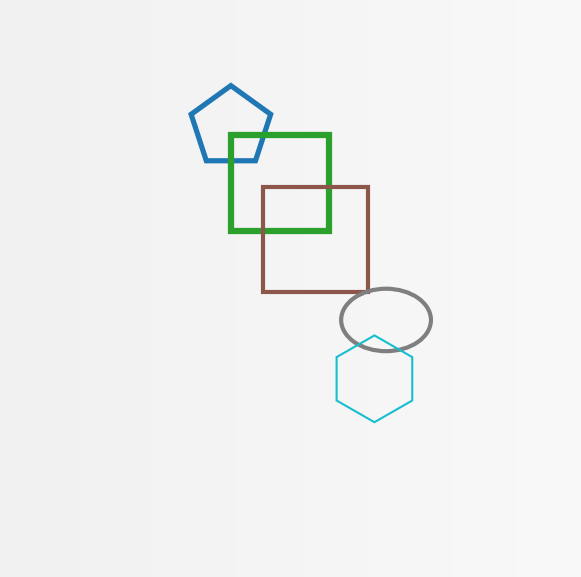[{"shape": "pentagon", "thickness": 2.5, "radius": 0.36, "center": [0.397, 0.779]}, {"shape": "square", "thickness": 3, "radius": 0.42, "center": [0.481, 0.682]}, {"shape": "square", "thickness": 2, "radius": 0.45, "center": [0.543, 0.584]}, {"shape": "oval", "thickness": 2, "radius": 0.39, "center": [0.664, 0.445]}, {"shape": "hexagon", "thickness": 1, "radius": 0.38, "center": [0.644, 0.343]}]